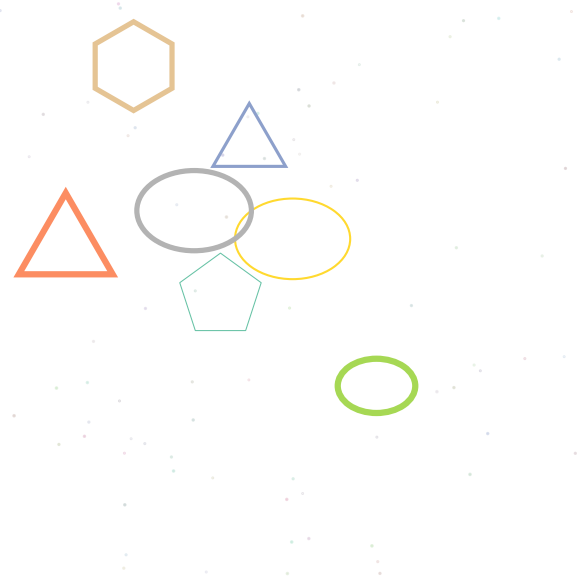[{"shape": "pentagon", "thickness": 0.5, "radius": 0.37, "center": [0.382, 0.487]}, {"shape": "triangle", "thickness": 3, "radius": 0.47, "center": [0.114, 0.571]}, {"shape": "triangle", "thickness": 1.5, "radius": 0.36, "center": [0.432, 0.747]}, {"shape": "oval", "thickness": 3, "radius": 0.34, "center": [0.652, 0.331]}, {"shape": "oval", "thickness": 1, "radius": 0.5, "center": [0.507, 0.586]}, {"shape": "hexagon", "thickness": 2.5, "radius": 0.38, "center": [0.231, 0.885]}, {"shape": "oval", "thickness": 2.5, "radius": 0.5, "center": [0.336, 0.634]}]